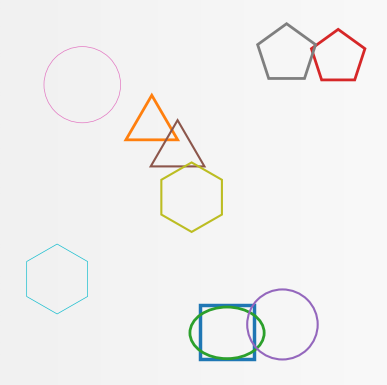[{"shape": "square", "thickness": 2.5, "radius": 0.35, "center": [0.586, 0.139]}, {"shape": "triangle", "thickness": 2, "radius": 0.39, "center": [0.392, 0.675]}, {"shape": "oval", "thickness": 2, "radius": 0.48, "center": [0.586, 0.135]}, {"shape": "pentagon", "thickness": 2, "radius": 0.36, "center": [0.873, 0.851]}, {"shape": "circle", "thickness": 1.5, "radius": 0.45, "center": [0.729, 0.157]}, {"shape": "triangle", "thickness": 1.5, "radius": 0.4, "center": [0.458, 0.608]}, {"shape": "circle", "thickness": 0.5, "radius": 0.49, "center": [0.212, 0.78]}, {"shape": "pentagon", "thickness": 2, "radius": 0.39, "center": [0.74, 0.86]}, {"shape": "hexagon", "thickness": 1.5, "radius": 0.45, "center": [0.495, 0.488]}, {"shape": "hexagon", "thickness": 0.5, "radius": 0.45, "center": [0.147, 0.275]}]